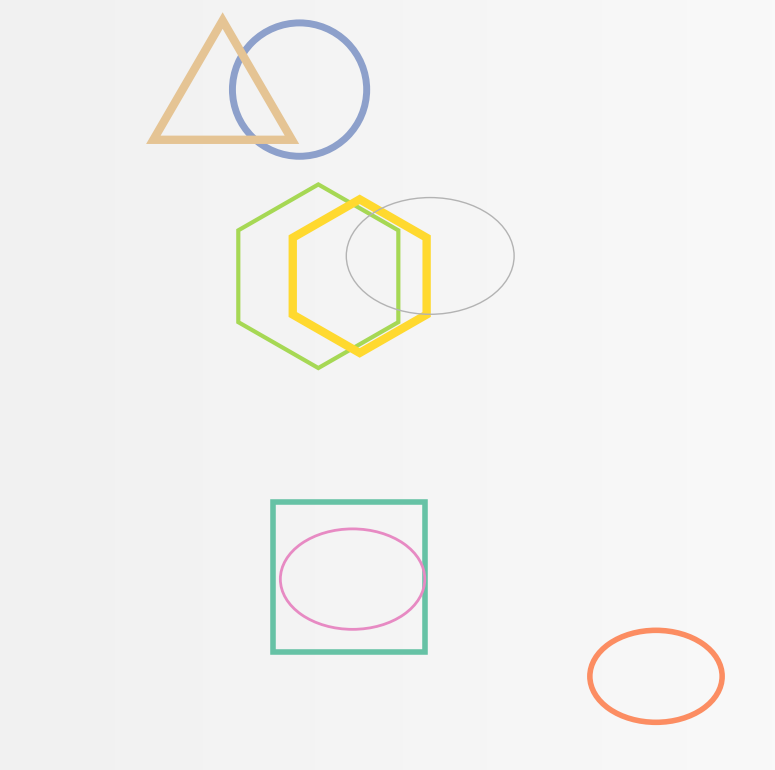[{"shape": "square", "thickness": 2, "radius": 0.49, "center": [0.45, 0.25]}, {"shape": "oval", "thickness": 2, "radius": 0.43, "center": [0.846, 0.122]}, {"shape": "circle", "thickness": 2.5, "radius": 0.43, "center": [0.387, 0.884]}, {"shape": "oval", "thickness": 1, "radius": 0.47, "center": [0.455, 0.248]}, {"shape": "hexagon", "thickness": 1.5, "radius": 0.6, "center": [0.411, 0.641]}, {"shape": "hexagon", "thickness": 3, "radius": 0.5, "center": [0.464, 0.641]}, {"shape": "triangle", "thickness": 3, "radius": 0.52, "center": [0.287, 0.87]}, {"shape": "oval", "thickness": 0.5, "radius": 0.54, "center": [0.555, 0.668]}]